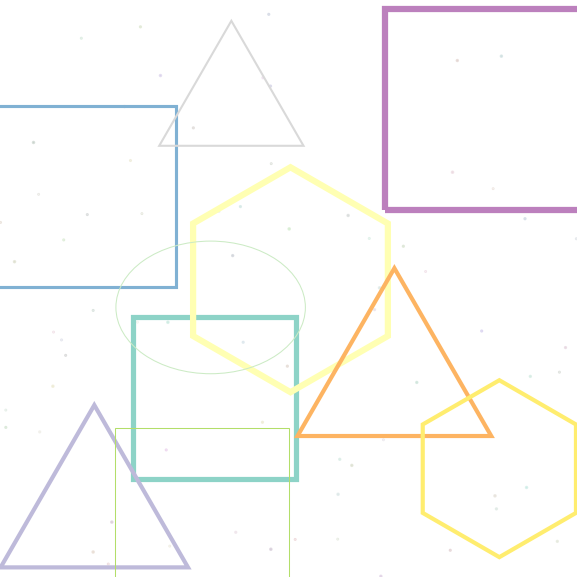[{"shape": "square", "thickness": 2.5, "radius": 0.7, "center": [0.371, 0.31]}, {"shape": "hexagon", "thickness": 3, "radius": 0.97, "center": [0.503, 0.515]}, {"shape": "triangle", "thickness": 2, "radius": 0.94, "center": [0.163, 0.11]}, {"shape": "square", "thickness": 1.5, "radius": 0.79, "center": [0.147, 0.658]}, {"shape": "triangle", "thickness": 2, "radius": 0.97, "center": [0.683, 0.341]}, {"shape": "square", "thickness": 0.5, "radius": 0.75, "center": [0.349, 0.108]}, {"shape": "triangle", "thickness": 1, "radius": 0.72, "center": [0.401, 0.819]}, {"shape": "square", "thickness": 3, "radius": 0.87, "center": [0.841, 0.809]}, {"shape": "oval", "thickness": 0.5, "radius": 0.82, "center": [0.365, 0.467]}, {"shape": "hexagon", "thickness": 2, "radius": 0.77, "center": [0.865, 0.188]}]